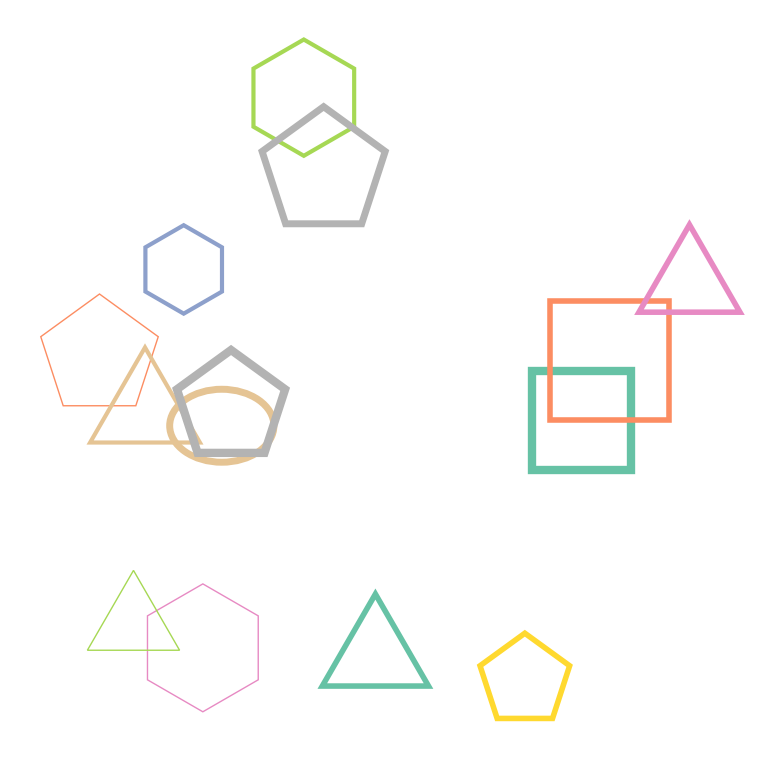[{"shape": "triangle", "thickness": 2, "radius": 0.4, "center": [0.488, 0.149]}, {"shape": "square", "thickness": 3, "radius": 0.32, "center": [0.756, 0.454]}, {"shape": "square", "thickness": 2, "radius": 0.39, "center": [0.792, 0.532]}, {"shape": "pentagon", "thickness": 0.5, "radius": 0.4, "center": [0.129, 0.538]}, {"shape": "hexagon", "thickness": 1.5, "radius": 0.29, "center": [0.239, 0.65]}, {"shape": "hexagon", "thickness": 0.5, "radius": 0.42, "center": [0.263, 0.159]}, {"shape": "triangle", "thickness": 2, "radius": 0.38, "center": [0.895, 0.632]}, {"shape": "triangle", "thickness": 0.5, "radius": 0.35, "center": [0.173, 0.19]}, {"shape": "hexagon", "thickness": 1.5, "radius": 0.38, "center": [0.395, 0.873]}, {"shape": "pentagon", "thickness": 2, "radius": 0.31, "center": [0.682, 0.116]}, {"shape": "oval", "thickness": 2.5, "radius": 0.34, "center": [0.288, 0.447]}, {"shape": "triangle", "thickness": 1.5, "radius": 0.41, "center": [0.188, 0.466]}, {"shape": "pentagon", "thickness": 2.5, "radius": 0.42, "center": [0.42, 0.777]}, {"shape": "pentagon", "thickness": 3, "radius": 0.37, "center": [0.3, 0.472]}]